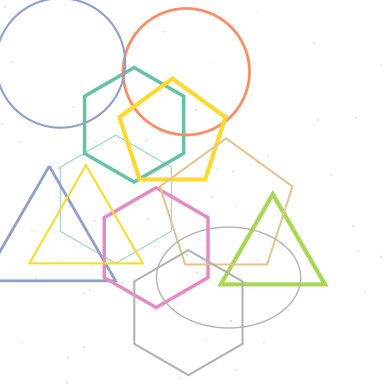[{"shape": "hexagon", "thickness": 2.5, "radius": 0.74, "center": [0.348, 0.676]}, {"shape": "hexagon", "thickness": 0.5, "radius": 0.83, "center": [0.301, 0.483]}, {"shape": "circle", "thickness": 2, "radius": 0.82, "center": [0.484, 0.814]}, {"shape": "triangle", "thickness": 2, "radius": 0.99, "center": [0.128, 0.37]}, {"shape": "circle", "thickness": 1.5, "radius": 0.84, "center": [0.157, 0.836]}, {"shape": "hexagon", "thickness": 2.5, "radius": 0.78, "center": [0.406, 0.357]}, {"shape": "triangle", "thickness": 3, "radius": 0.78, "center": [0.709, 0.339]}, {"shape": "triangle", "thickness": 1.5, "radius": 0.85, "center": [0.223, 0.401]}, {"shape": "pentagon", "thickness": 3, "radius": 0.72, "center": [0.448, 0.651]}, {"shape": "pentagon", "thickness": 1.5, "radius": 0.91, "center": [0.587, 0.46]}, {"shape": "hexagon", "thickness": 1.5, "radius": 0.81, "center": [0.489, 0.188]}, {"shape": "oval", "thickness": 1, "radius": 0.94, "center": [0.594, 0.279]}]